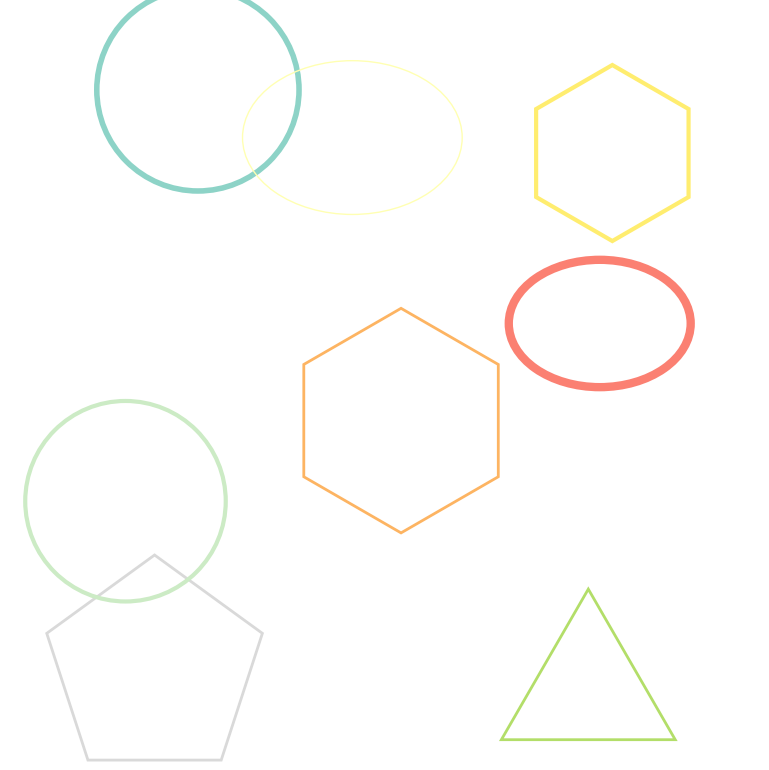[{"shape": "circle", "thickness": 2, "radius": 0.66, "center": [0.257, 0.883]}, {"shape": "oval", "thickness": 0.5, "radius": 0.71, "center": [0.458, 0.821]}, {"shape": "oval", "thickness": 3, "radius": 0.59, "center": [0.779, 0.58]}, {"shape": "hexagon", "thickness": 1, "radius": 0.73, "center": [0.521, 0.454]}, {"shape": "triangle", "thickness": 1, "radius": 0.65, "center": [0.764, 0.105]}, {"shape": "pentagon", "thickness": 1, "radius": 0.74, "center": [0.201, 0.132]}, {"shape": "circle", "thickness": 1.5, "radius": 0.65, "center": [0.163, 0.349]}, {"shape": "hexagon", "thickness": 1.5, "radius": 0.57, "center": [0.795, 0.801]}]